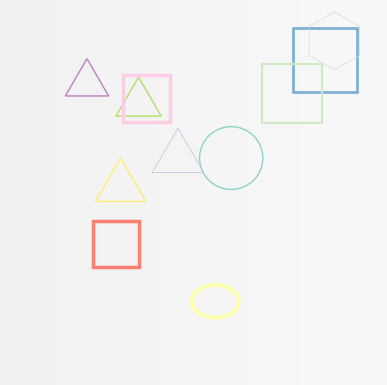[{"shape": "circle", "thickness": 1, "radius": 0.41, "center": [0.597, 0.59]}, {"shape": "oval", "thickness": 3, "radius": 0.3, "center": [0.556, 0.217]}, {"shape": "triangle", "thickness": 0.5, "radius": 0.38, "center": [0.459, 0.59]}, {"shape": "square", "thickness": 2.5, "radius": 0.3, "center": [0.299, 0.366]}, {"shape": "square", "thickness": 2, "radius": 0.42, "center": [0.838, 0.844]}, {"shape": "triangle", "thickness": 1, "radius": 0.34, "center": [0.358, 0.732]}, {"shape": "square", "thickness": 2.5, "radius": 0.3, "center": [0.378, 0.744]}, {"shape": "hexagon", "thickness": 0.5, "radius": 0.38, "center": [0.863, 0.894]}, {"shape": "triangle", "thickness": 1, "radius": 0.32, "center": [0.224, 0.783]}, {"shape": "square", "thickness": 1.5, "radius": 0.39, "center": [0.753, 0.756]}, {"shape": "triangle", "thickness": 1, "radius": 0.38, "center": [0.311, 0.515]}]